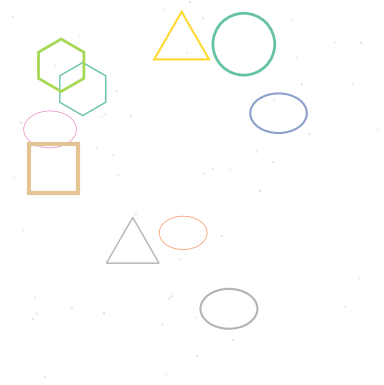[{"shape": "hexagon", "thickness": 1, "radius": 0.34, "center": [0.215, 0.769]}, {"shape": "circle", "thickness": 2, "radius": 0.4, "center": [0.633, 0.885]}, {"shape": "oval", "thickness": 0.5, "radius": 0.31, "center": [0.476, 0.395]}, {"shape": "oval", "thickness": 1.5, "radius": 0.37, "center": [0.724, 0.706]}, {"shape": "oval", "thickness": 0.5, "radius": 0.34, "center": [0.13, 0.664]}, {"shape": "hexagon", "thickness": 2, "radius": 0.34, "center": [0.159, 0.83]}, {"shape": "triangle", "thickness": 1.5, "radius": 0.41, "center": [0.472, 0.887]}, {"shape": "square", "thickness": 3, "radius": 0.32, "center": [0.14, 0.563]}, {"shape": "oval", "thickness": 1.5, "radius": 0.37, "center": [0.595, 0.198]}, {"shape": "triangle", "thickness": 1, "radius": 0.4, "center": [0.345, 0.356]}]